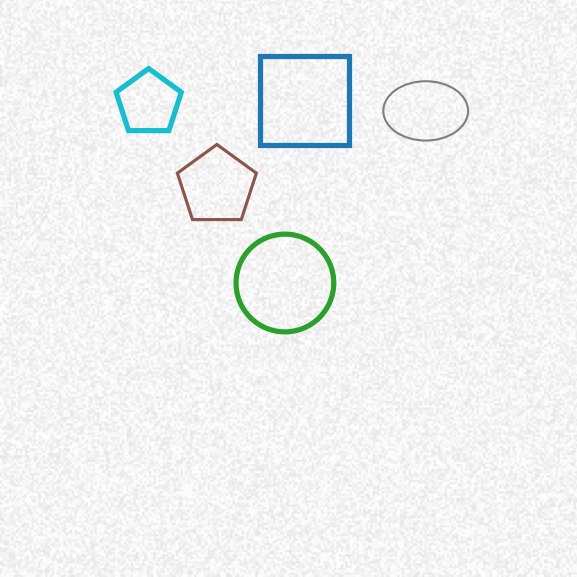[{"shape": "square", "thickness": 2.5, "radius": 0.39, "center": [0.527, 0.826]}, {"shape": "circle", "thickness": 2.5, "radius": 0.42, "center": [0.493, 0.509]}, {"shape": "pentagon", "thickness": 1.5, "radius": 0.36, "center": [0.376, 0.677]}, {"shape": "oval", "thickness": 1, "radius": 0.37, "center": [0.737, 0.807]}, {"shape": "pentagon", "thickness": 2.5, "radius": 0.3, "center": [0.257, 0.821]}]